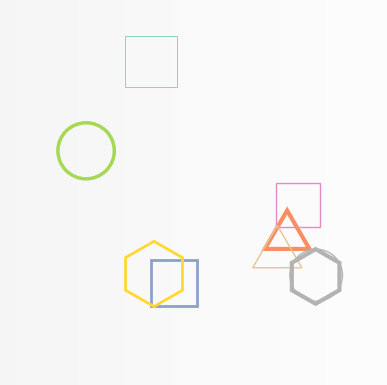[{"shape": "square", "thickness": 0.5, "radius": 0.34, "center": [0.389, 0.84]}, {"shape": "triangle", "thickness": 3, "radius": 0.33, "center": [0.741, 0.387]}, {"shape": "square", "thickness": 2, "radius": 0.29, "center": [0.449, 0.265]}, {"shape": "square", "thickness": 1, "radius": 0.29, "center": [0.769, 0.467]}, {"shape": "circle", "thickness": 2.5, "radius": 0.36, "center": [0.222, 0.608]}, {"shape": "hexagon", "thickness": 2, "radius": 0.42, "center": [0.397, 0.289]}, {"shape": "triangle", "thickness": 1, "radius": 0.37, "center": [0.716, 0.341]}, {"shape": "hexagon", "thickness": 3, "radius": 0.35, "center": [0.815, 0.282]}, {"shape": "circle", "thickness": 1, "radius": 0.34, "center": [0.816, 0.285]}]